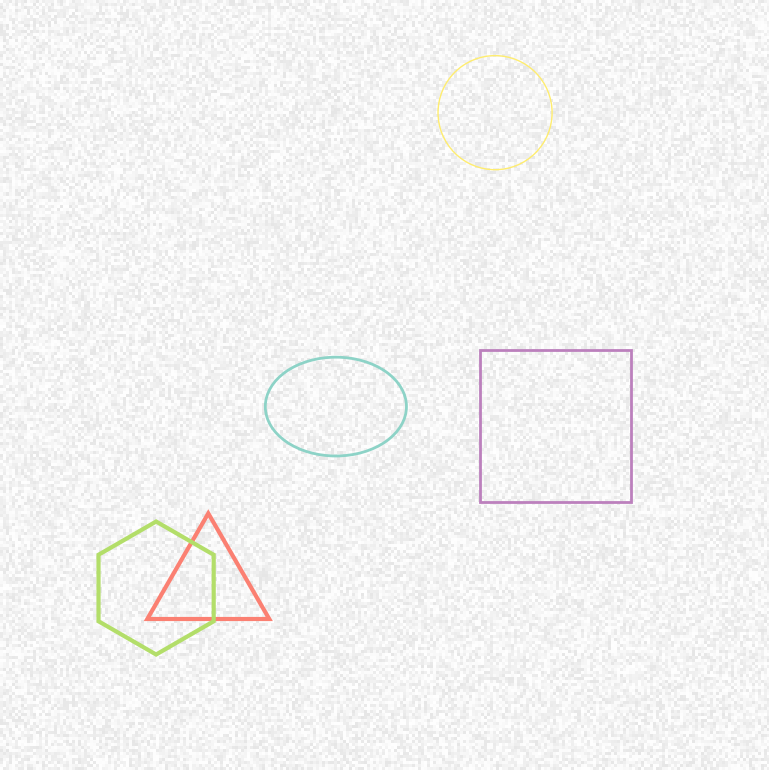[{"shape": "oval", "thickness": 1, "radius": 0.46, "center": [0.436, 0.472]}, {"shape": "triangle", "thickness": 1.5, "radius": 0.46, "center": [0.27, 0.242]}, {"shape": "hexagon", "thickness": 1.5, "radius": 0.43, "center": [0.203, 0.236]}, {"shape": "square", "thickness": 1, "radius": 0.49, "center": [0.721, 0.447]}, {"shape": "circle", "thickness": 0.5, "radius": 0.37, "center": [0.643, 0.854]}]